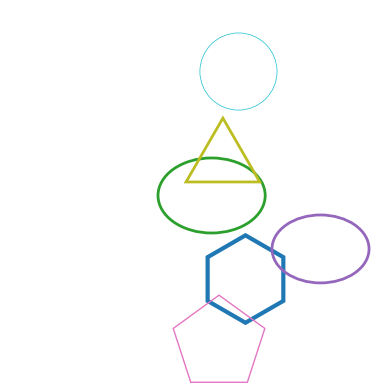[{"shape": "hexagon", "thickness": 3, "radius": 0.57, "center": [0.638, 0.275]}, {"shape": "oval", "thickness": 2, "radius": 0.7, "center": [0.55, 0.492]}, {"shape": "oval", "thickness": 2, "radius": 0.63, "center": [0.833, 0.353]}, {"shape": "pentagon", "thickness": 1, "radius": 0.63, "center": [0.569, 0.108]}, {"shape": "triangle", "thickness": 2, "radius": 0.55, "center": [0.579, 0.583]}, {"shape": "circle", "thickness": 0.5, "radius": 0.5, "center": [0.619, 0.814]}]